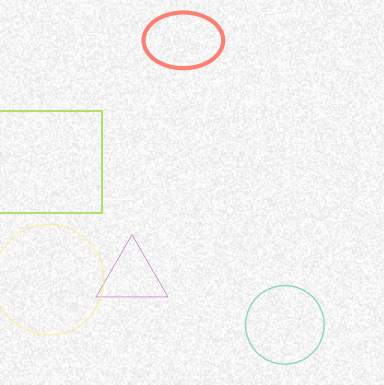[{"shape": "circle", "thickness": 1, "radius": 0.51, "center": [0.74, 0.156]}, {"shape": "oval", "thickness": 3, "radius": 0.52, "center": [0.476, 0.895]}, {"shape": "square", "thickness": 1.5, "radius": 0.67, "center": [0.131, 0.579]}, {"shape": "triangle", "thickness": 0.5, "radius": 0.54, "center": [0.343, 0.283]}, {"shape": "circle", "thickness": 0.5, "radius": 0.72, "center": [0.127, 0.273]}]